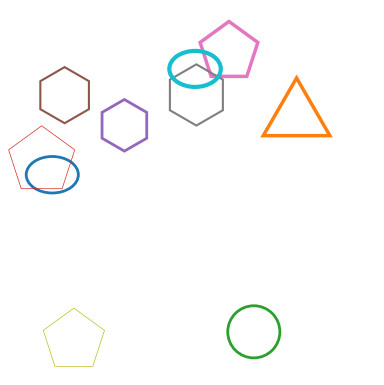[{"shape": "oval", "thickness": 2, "radius": 0.34, "center": [0.136, 0.546]}, {"shape": "triangle", "thickness": 2.5, "radius": 0.5, "center": [0.77, 0.698]}, {"shape": "circle", "thickness": 2, "radius": 0.34, "center": [0.659, 0.138]}, {"shape": "pentagon", "thickness": 0.5, "radius": 0.45, "center": [0.108, 0.583]}, {"shape": "hexagon", "thickness": 2, "radius": 0.34, "center": [0.323, 0.675]}, {"shape": "hexagon", "thickness": 1.5, "radius": 0.36, "center": [0.168, 0.753]}, {"shape": "pentagon", "thickness": 2.5, "radius": 0.39, "center": [0.595, 0.865]}, {"shape": "hexagon", "thickness": 1.5, "radius": 0.4, "center": [0.51, 0.753]}, {"shape": "pentagon", "thickness": 0.5, "radius": 0.42, "center": [0.192, 0.116]}, {"shape": "oval", "thickness": 3, "radius": 0.33, "center": [0.507, 0.821]}]